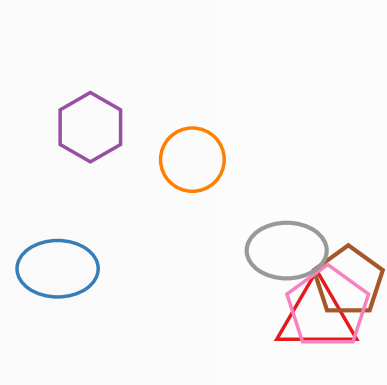[{"shape": "triangle", "thickness": 2.5, "radius": 0.6, "center": [0.817, 0.178]}, {"shape": "oval", "thickness": 2.5, "radius": 0.52, "center": [0.149, 0.302]}, {"shape": "hexagon", "thickness": 2.5, "radius": 0.45, "center": [0.233, 0.67]}, {"shape": "circle", "thickness": 2.5, "radius": 0.41, "center": [0.496, 0.585]}, {"shape": "pentagon", "thickness": 3, "radius": 0.47, "center": [0.899, 0.27]}, {"shape": "pentagon", "thickness": 2.5, "radius": 0.55, "center": [0.846, 0.202]}, {"shape": "oval", "thickness": 3, "radius": 0.52, "center": [0.74, 0.349]}]